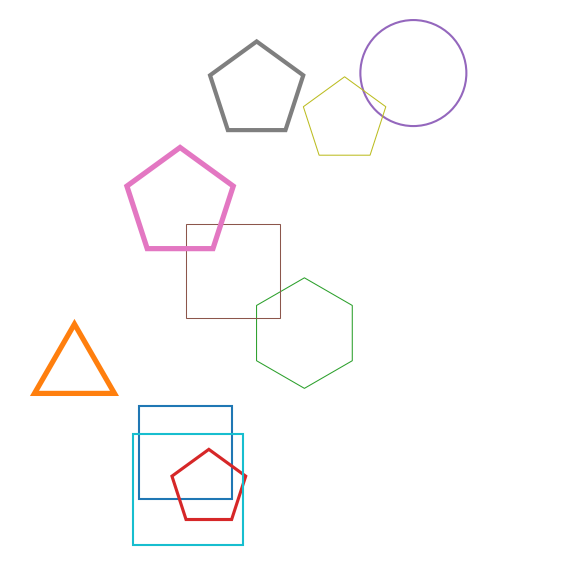[{"shape": "square", "thickness": 1, "radius": 0.4, "center": [0.321, 0.215]}, {"shape": "triangle", "thickness": 2.5, "radius": 0.4, "center": [0.129, 0.358]}, {"shape": "hexagon", "thickness": 0.5, "radius": 0.48, "center": [0.527, 0.422]}, {"shape": "pentagon", "thickness": 1.5, "radius": 0.34, "center": [0.362, 0.154]}, {"shape": "circle", "thickness": 1, "radius": 0.46, "center": [0.716, 0.873]}, {"shape": "square", "thickness": 0.5, "radius": 0.41, "center": [0.404, 0.53]}, {"shape": "pentagon", "thickness": 2.5, "radius": 0.48, "center": [0.312, 0.647]}, {"shape": "pentagon", "thickness": 2, "radius": 0.42, "center": [0.444, 0.842]}, {"shape": "pentagon", "thickness": 0.5, "radius": 0.38, "center": [0.597, 0.791]}, {"shape": "square", "thickness": 1, "radius": 0.48, "center": [0.326, 0.152]}]